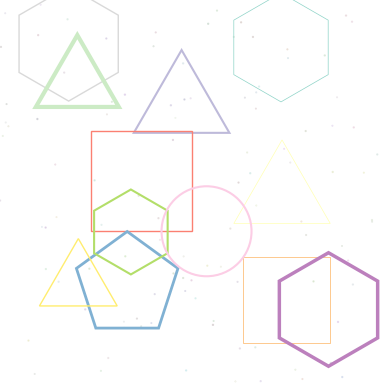[{"shape": "hexagon", "thickness": 0.5, "radius": 0.71, "center": [0.73, 0.877]}, {"shape": "triangle", "thickness": 0.5, "radius": 0.72, "center": [0.733, 0.492]}, {"shape": "triangle", "thickness": 1.5, "radius": 0.72, "center": [0.472, 0.727]}, {"shape": "square", "thickness": 1, "radius": 0.65, "center": [0.367, 0.53]}, {"shape": "pentagon", "thickness": 2, "radius": 0.69, "center": [0.33, 0.26]}, {"shape": "square", "thickness": 0.5, "radius": 0.56, "center": [0.744, 0.221]}, {"shape": "hexagon", "thickness": 1.5, "radius": 0.55, "center": [0.34, 0.398]}, {"shape": "circle", "thickness": 1.5, "radius": 0.58, "center": [0.536, 0.399]}, {"shape": "hexagon", "thickness": 1, "radius": 0.74, "center": [0.178, 0.886]}, {"shape": "hexagon", "thickness": 2.5, "radius": 0.74, "center": [0.853, 0.196]}, {"shape": "triangle", "thickness": 3, "radius": 0.62, "center": [0.201, 0.784]}, {"shape": "triangle", "thickness": 1, "radius": 0.58, "center": [0.203, 0.264]}]